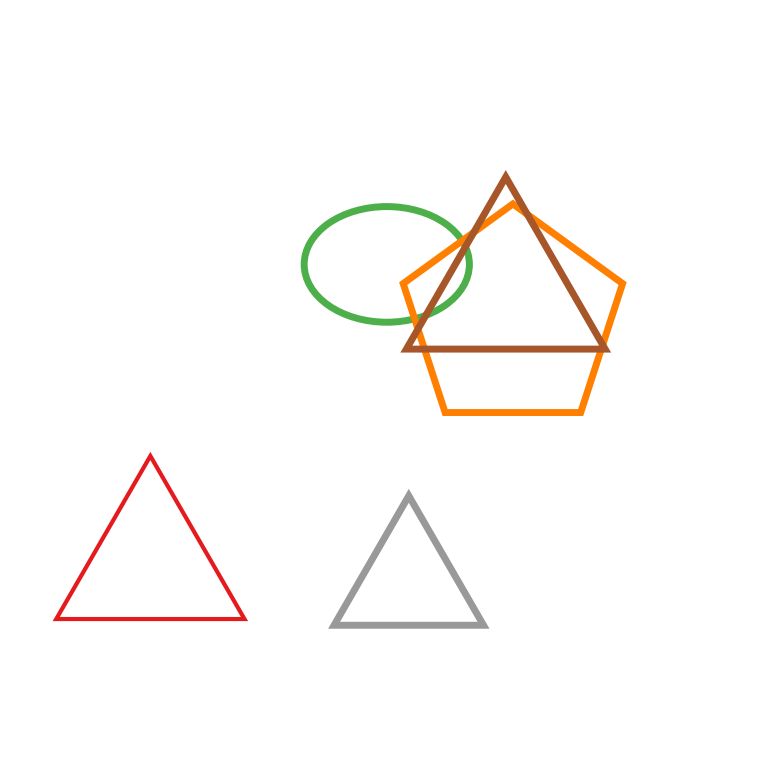[{"shape": "triangle", "thickness": 1.5, "radius": 0.71, "center": [0.195, 0.267]}, {"shape": "oval", "thickness": 2.5, "radius": 0.54, "center": [0.502, 0.657]}, {"shape": "pentagon", "thickness": 2.5, "radius": 0.75, "center": [0.666, 0.585]}, {"shape": "triangle", "thickness": 2.5, "radius": 0.75, "center": [0.657, 0.621]}, {"shape": "triangle", "thickness": 2.5, "radius": 0.56, "center": [0.531, 0.244]}]